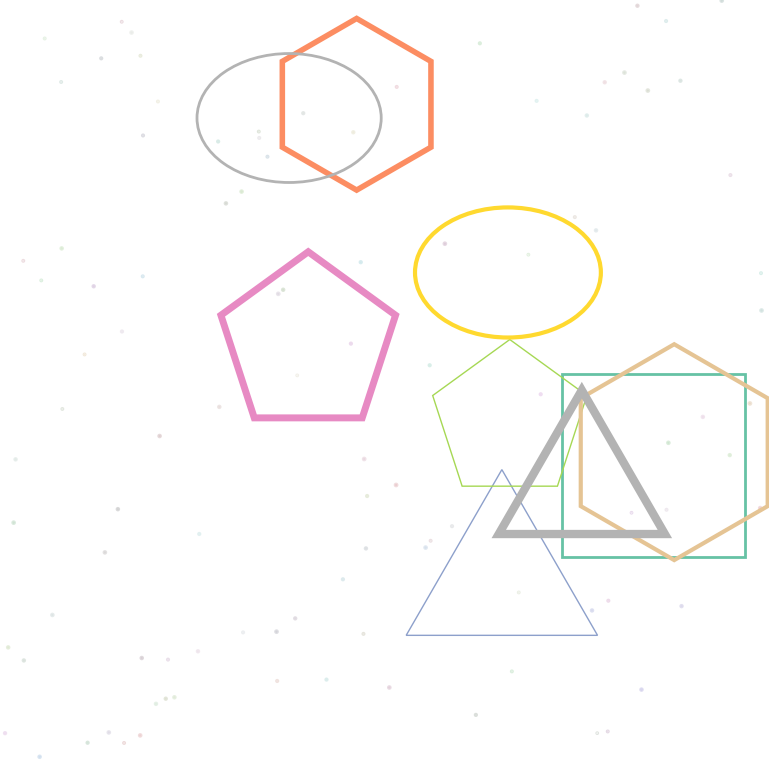[{"shape": "square", "thickness": 1, "radius": 0.59, "center": [0.849, 0.396]}, {"shape": "hexagon", "thickness": 2, "radius": 0.56, "center": [0.463, 0.865]}, {"shape": "triangle", "thickness": 0.5, "radius": 0.72, "center": [0.652, 0.247]}, {"shape": "pentagon", "thickness": 2.5, "radius": 0.6, "center": [0.4, 0.554]}, {"shape": "pentagon", "thickness": 0.5, "radius": 0.53, "center": [0.662, 0.454]}, {"shape": "oval", "thickness": 1.5, "radius": 0.6, "center": [0.66, 0.646]}, {"shape": "hexagon", "thickness": 1.5, "radius": 0.7, "center": [0.876, 0.413]}, {"shape": "oval", "thickness": 1, "radius": 0.6, "center": [0.375, 0.847]}, {"shape": "triangle", "thickness": 3, "radius": 0.62, "center": [0.756, 0.369]}]